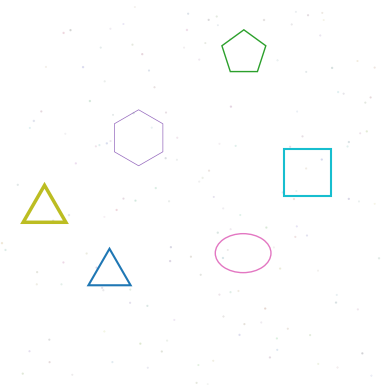[{"shape": "triangle", "thickness": 1.5, "radius": 0.32, "center": [0.284, 0.291]}, {"shape": "pentagon", "thickness": 1, "radius": 0.3, "center": [0.633, 0.863]}, {"shape": "hexagon", "thickness": 0.5, "radius": 0.36, "center": [0.36, 0.642]}, {"shape": "oval", "thickness": 1, "radius": 0.36, "center": [0.631, 0.342]}, {"shape": "triangle", "thickness": 2.5, "radius": 0.32, "center": [0.116, 0.455]}, {"shape": "square", "thickness": 1.5, "radius": 0.31, "center": [0.799, 0.552]}]